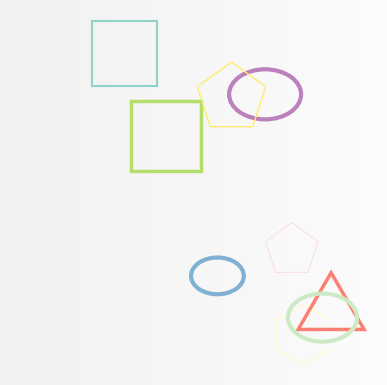[{"shape": "square", "thickness": 1.5, "radius": 0.42, "center": [0.322, 0.861]}, {"shape": "hexagon", "thickness": 0.5, "radius": 0.39, "center": [0.782, 0.131]}, {"shape": "triangle", "thickness": 2.5, "radius": 0.49, "center": [0.854, 0.193]}, {"shape": "oval", "thickness": 3, "radius": 0.34, "center": [0.561, 0.283]}, {"shape": "square", "thickness": 2.5, "radius": 0.45, "center": [0.428, 0.647]}, {"shape": "pentagon", "thickness": 0.5, "radius": 0.36, "center": [0.753, 0.351]}, {"shape": "oval", "thickness": 3, "radius": 0.46, "center": [0.684, 0.755]}, {"shape": "oval", "thickness": 3, "radius": 0.45, "center": [0.832, 0.175]}, {"shape": "pentagon", "thickness": 1, "radius": 0.47, "center": [0.598, 0.746]}]